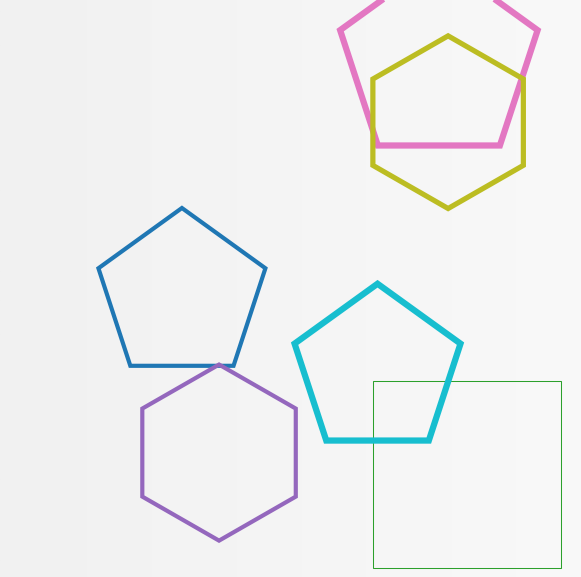[{"shape": "pentagon", "thickness": 2, "radius": 0.76, "center": [0.313, 0.488]}, {"shape": "square", "thickness": 0.5, "radius": 0.81, "center": [0.804, 0.178]}, {"shape": "hexagon", "thickness": 2, "radius": 0.76, "center": [0.377, 0.215]}, {"shape": "pentagon", "thickness": 3, "radius": 0.89, "center": [0.755, 0.892]}, {"shape": "hexagon", "thickness": 2.5, "radius": 0.75, "center": [0.771, 0.788]}, {"shape": "pentagon", "thickness": 3, "radius": 0.75, "center": [0.65, 0.358]}]